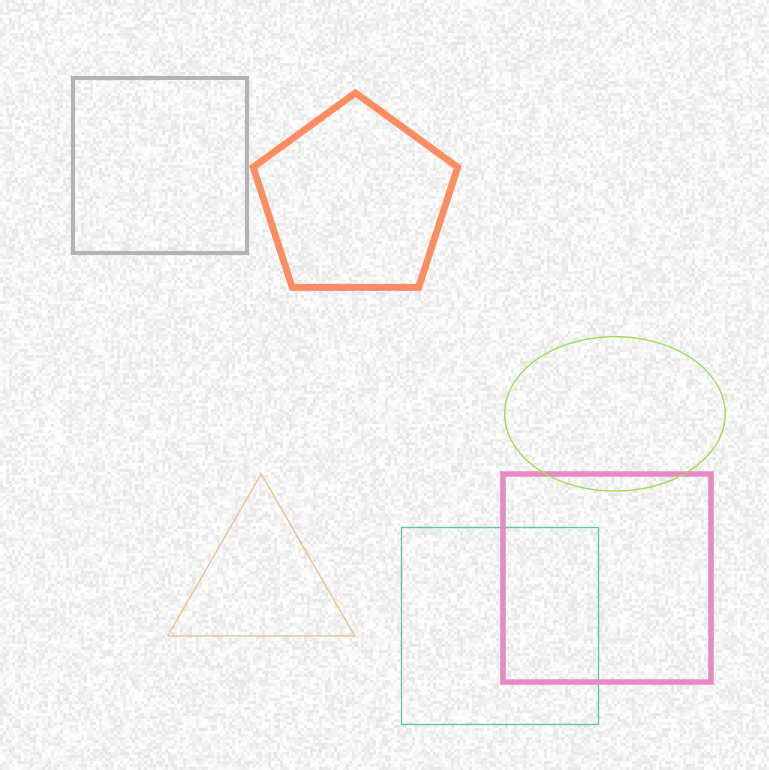[{"shape": "square", "thickness": 0.5, "radius": 0.64, "center": [0.649, 0.188]}, {"shape": "pentagon", "thickness": 2.5, "radius": 0.7, "center": [0.462, 0.74]}, {"shape": "square", "thickness": 2, "radius": 0.68, "center": [0.788, 0.25]}, {"shape": "oval", "thickness": 0.5, "radius": 0.72, "center": [0.799, 0.463]}, {"shape": "triangle", "thickness": 0.5, "radius": 0.7, "center": [0.339, 0.244]}, {"shape": "square", "thickness": 1.5, "radius": 0.57, "center": [0.208, 0.785]}]